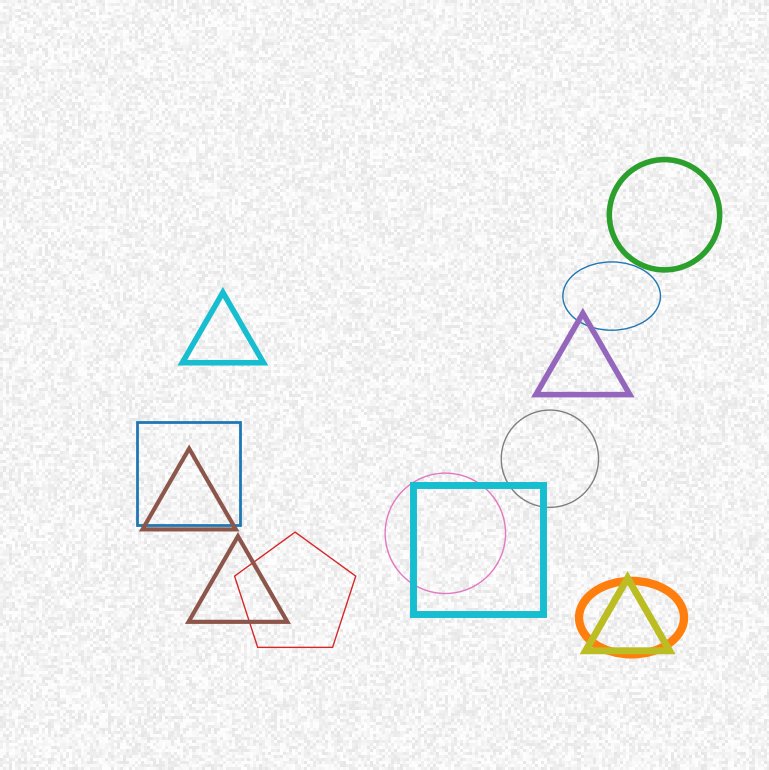[{"shape": "oval", "thickness": 0.5, "radius": 0.32, "center": [0.794, 0.615]}, {"shape": "square", "thickness": 1, "radius": 0.33, "center": [0.245, 0.385]}, {"shape": "oval", "thickness": 3, "radius": 0.34, "center": [0.82, 0.198]}, {"shape": "circle", "thickness": 2, "radius": 0.36, "center": [0.863, 0.721]}, {"shape": "pentagon", "thickness": 0.5, "radius": 0.41, "center": [0.383, 0.226]}, {"shape": "triangle", "thickness": 2, "radius": 0.35, "center": [0.757, 0.523]}, {"shape": "triangle", "thickness": 1.5, "radius": 0.37, "center": [0.309, 0.229]}, {"shape": "triangle", "thickness": 1.5, "radius": 0.35, "center": [0.246, 0.347]}, {"shape": "circle", "thickness": 0.5, "radius": 0.39, "center": [0.578, 0.307]}, {"shape": "circle", "thickness": 0.5, "radius": 0.32, "center": [0.714, 0.404]}, {"shape": "triangle", "thickness": 2.5, "radius": 0.31, "center": [0.815, 0.186]}, {"shape": "square", "thickness": 2.5, "radius": 0.42, "center": [0.621, 0.287]}, {"shape": "triangle", "thickness": 2, "radius": 0.3, "center": [0.289, 0.559]}]